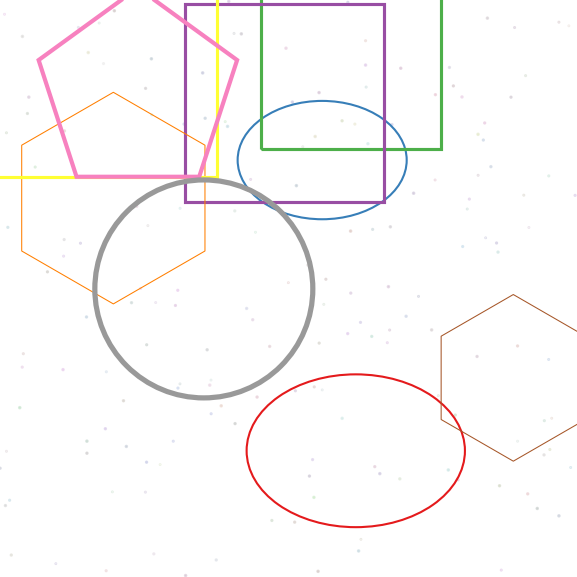[{"shape": "oval", "thickness": 1, "radius": 0.95, "center": [0.616, 0.219]}, {"shape": "oval", "thickness": 1, "radius": 0.73, "center": [0.558, 0.722]}, {"shape": "square", "thickness": 1.5, "radius": 0.78, "center": [0.608, 0.897]}, {"shape": "square", "thickness": 1.5, "radius": 0.86, "center": [0.492, 0.821]}, {"shape": "hexagon", "thickness": 0.5, "radius": 0.92, "center": [0.196, 0.656]}, {"shape": "square", "thickness": 1.5, "radius": 0.98, "center": [0.18, 0.888]}, {"shape": "hexagon", "thickness": 0.5, "radius": 0.72, "center": [0.889, 0.345]}, {"shape": "pentagon", "thickness": 2, "radius": 0.9, "center": [0.239, 0.839]}, {"shape": "circle", "thickness": 2.5, "radius": 0.94, "center": [0.353, 0.499]}]